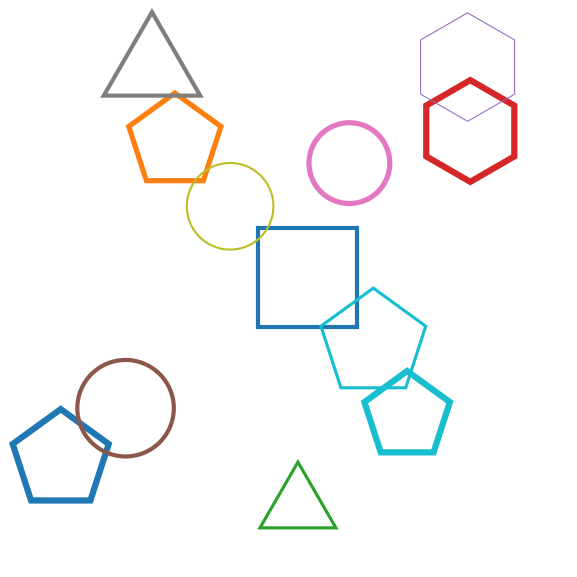[{"shape": "square", "thickness": 2, "radius": 0.43, "center": [0.532, 0.519]}, {"shape": "pentagon", "thickness": 3, "radius": 0.44, "center": [0.105, 0.203]}, {"shape": "pentagon", "thickness": 2.5, "radius": 0.42, "center": [0.303, 0.754]}, {"shape": "triangle", "thickness": 1.5, "radius": 0.38, "center": [0.516, 0.123]}, {"shape": "hexagon", "thickness": 3, "radius": 0.44, "center": [0.814, 0.772]}, {"shape": "hexagon", "thickness": 0.5, "radius": 0.47, "center": [0.81, 0.883]}, {"shape": "circle", "thickness": 2, "radius": 0.42, "center": [0.217, 0.292]}, {"shape": "circle", "thickness": 2.5, "radius": 0.35, "center": [0.605, 0.717]}, {"shape": "triangle", "thickness": 2, "radius": 0.48, "center": [0.263, 0.882]}, {"shape": "circle", "thickness": 1, "radius": 0.37, "center": [0.398, 0.642]}, {"shape": "pentagon", "thickness": 3, "radius": 0.39, "center": [0.705, 0.279]}, {"shape": "pentagon", "thickness": 1.5, "radius": 0.48, "center": [0.646, 0.405]}]